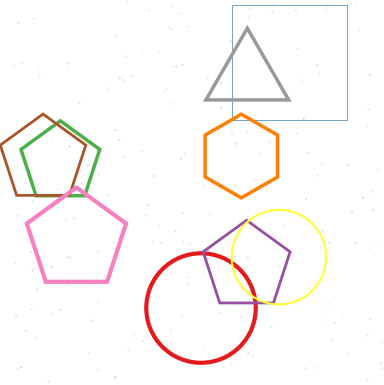[{"shape": "circle", "thickness": 3, "radius": 0.71, "center": [0.522, 0.2]}, {"shape": "square", "thickness": 0.5, "radius": 0.75, "center": [0.751, 0.837]}, {"shape": "pentagon", "thickness": 2.5, "radius": 0.54, "center": [0.157, 0.579]}, {"shape": "pentagon", "thickness": 2, "radius": 0.59, "center": [0.641, 0.309]}, {"shape": "hexagon", "thickness": 2.5, "radius": 0.54, "center": [0.627, 0.595]}, {"shape": "circle", "thickness": 1.5, "radius": 0.61, "center": [0.724, 0.332]}, {"shape": "pentagon", "thickness": 2, "radius": 0.58, "center": [0.112, 0.587]}, {"shape": "pentagon", "thickness": 3, "radius": 0.68, "center": [0.199, 0.378]}, {"shape": "triangle", "thickness": 2.5, "radius": 0.62, "center": [0.642, 0.803]}]